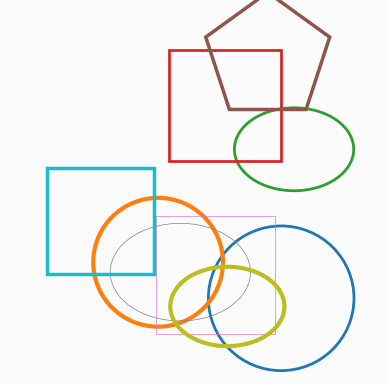[{"shape": "circle", "thickness": 2, "radius": 0.94, "center": [0.726, 0.225]}, {"shape": "circle", "thickness": 3, "radius": 0.84, "center": [0.408, 0.319]}, {"shape": "oval", "thickness": 2, "radius": 0.77, "center": [0.759, 0.612]}, {"shape": "square", "thickness": 2, "radius": 0.72, "center": [0.58, 0.726]}, {"shape": "pentagon", "thickness": 2.5, "radius": 0.84, "center": [0.691, 0.852]}, {"shape": "square", "thickness": 0.5, "radius": 0.77, "center": [0.557, 0.286]}, {"shape": "oval", "thickness": 0.5, "radius": 0.91, "center": [0.465, 0.293]}, {"shape": "oval", "thickness": 3, "radius": 0.74, "center": [0.587, 0.204]}, {"shape": "square", "thickness": 2.5, "radius": 0.69, "center": [0.26, 0.427]}]